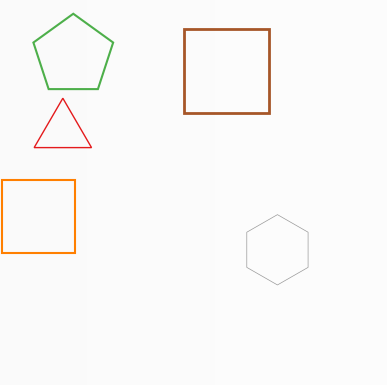[{"shape": "triangle", "thickness": 1, "radius": 0.43, "center": [0.162, 0.659]}, {"shape": "pentagon", "thickness": 1.5, "radius": 0.54, "center": [0.189, 0.856]}, {"shape": "square", "thickness": 1.5, "radius": 0.47, "center": [0.1, 0.437]}, {"shape": "square", "thickness": 2, "radius": 0.55, "center": [0.585, 0.816]}, {"shape": "hexagon", "thickness": 0.5, "radius": 0.46, "center": [0.716, 0.351]}]